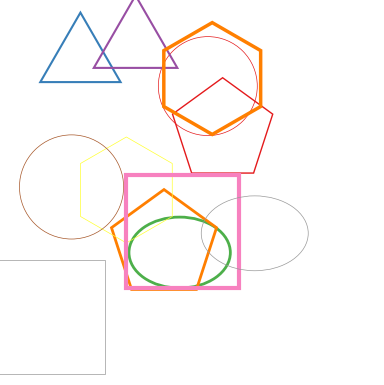[{"shape": "circle", "thickness": 0.5, "radius": 0.64, "center": [0.54, 0.776]}, {"shape": "pentagon", "thickness": 1, "radius": 0.68, "center": [0.578, 0.661]}, {"shape": "triangle", "thickness": 1.5, "radius": 0.6, "center": [0.209, 0.847]}, {"shape": "oval", "thickness": 2, "radius": 0.66, "center": [0.467, 0.344]}, {"shape": "triangle", "thickness": 1.5, "radius": 0.63, "center": [0.352, 0.886]}, {"shape": "hexagon", "thickness": 2.5, "radius": 0.73, "center": [0.551, 0.796]}, {"shape": "pentagon", "thickness": 2, "radius": 0.72, "center": [0.426, 0.364]}, {"shape": "hexagon", "thickness": 0.5, "radius": 0.69, "center": [0.328, 0.507]}, {"shape": "circle", "thickness": 0.5, "radius": 0.68, "center": [0.186, 0.514]}, {"shape": "square", "thickness": 3, "radius": 0.73, "center": [0.474, 0.398]}, {"shape": "oval", "thickness": 0.5, "radius": 0.69, "center": [0.662, 0.394]}, {"shape": "square", "thickness": 0.5, "radius": 0.74, "center": [0.126, 0.177]}]